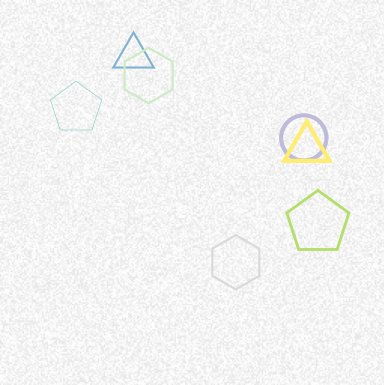[{"shape": "pentagon", "thickness": 0.5, "radius": 0.35, "center": [0.198, 0.719]}, {"shape": "circle", "thickness": 3, "radius": 0.29, "center": [0.789, 0.642]}, {"shape": "triangle", "thickness": 1.5, "radius": 0.3, "center": [0.347, 0.855]}, {"shape": "pentagon", "thickness": 2, "radius": 0.42, "center": [0.826, 0.421]}, {"shape": "hexagon", "thickness": 1.5, "radius": 0.35, "center": [0.613, 0.319]}, {"shape": "hexagon", "thickness": 1.5, "radius": 0.36, "center": [0.386, 0.804]}, {"shape": "triangle", "thickness": 3, "radius": 0.34, "center": [0.797, 0.616]}]